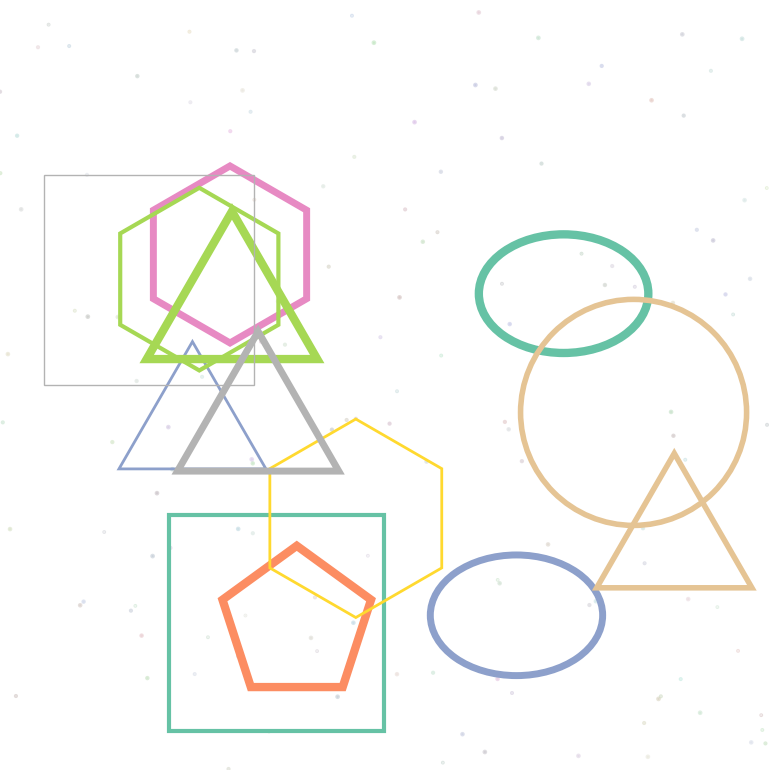[{"shape": "oval", "thickness": 3, "radius": 0.55, "center": [0.732, 0.619]}, {"shape": "square", "thickness": 1.5, "radius": 0.7, "center": [0.359, 0.191]}, {"shape": "pentagon", "thickness": 3, "radius": 0.51, "center": [0.385, 0.19]}, {"shape": "triangle", "thickness": 1, "radius": 0.55, "center": [0.25, 0.446]}, {"shape": "oval", "thickness": 2.5, "radius": 0.56, "center": [0.671, 0.201]}, {"shape": "hexagon", "thickness": 2.5, "radius": 0.57, "center": [0.299, 0.67]}, {"shape": "triangle", "thickness": 3, "radius": 0.64, "center": [0.301, 0.598]}, {"shape": "hexagon", "thickness": 1.5, "radius": 0.59, "center": [0.259, 0.637]}, {"shape": "hexagon", "thickness": 1, "radius": 0.64, "center": [0.462, 0.327]}, {"shape": "circle", "thickness": 2, "radius": 0.73, "center": [0.823, 0.464]}, {"shape": "triangle", "thickness": 2, "radius": 0.58, "center": [0.876, 0.295]}, {"shape": "square", "thickness": 0.5, "radius": 0.68, "center": [0.194, 0.636]}, {"shape": "triangle", "thickness": 2.5, "radius": 0.6, "center": [0.335, 0.449]}]